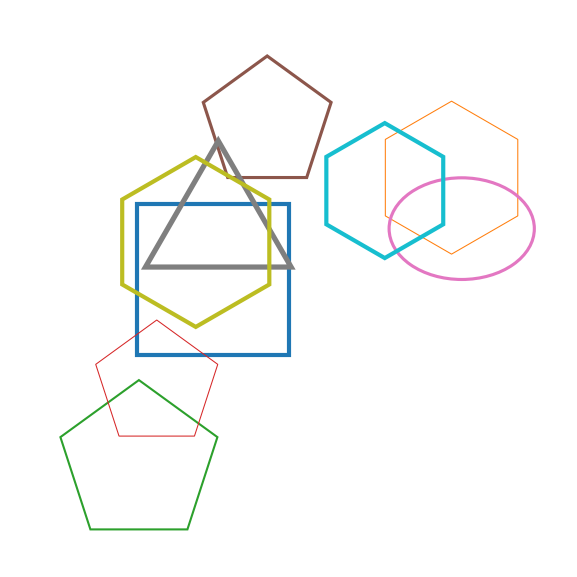[{"shape": "square", "thickness": 2, "radius": 0.66, "center": [0.369, 0.515]}, {"shape": "hexagon", "thickness": 0.5, "radius": 0.66, "center": [0.782, 0.692]}, {"shape": "pentagon", "thickness": 1, "radius": 0.71, "center": [0.241, 0.198]}, {"shape": "pentagon", "thickness": 0.5, "radius": 0.56, "center": [0.271, 0.334]}, {"shape": "pentagon", "thickness": 1.5, "radius": 0.58, "center": [0.463, 0.786]}, {"shape": "oval", "thickness": 1.5, "radius": 0.63, "center": [0.8, 0.603]}, {"shape": "triangle", "thickness": 2.5, "radius": 0.73, "center": [0.378, 0.61]}, {"shape": "hexagon", "thickness": 2, "radius": 0.74, "center": [0.339, 0.58]}, {"shape": "hexagon", "thickness": 2, "radius": 0.58, "center": [0.666, 0.669]}]